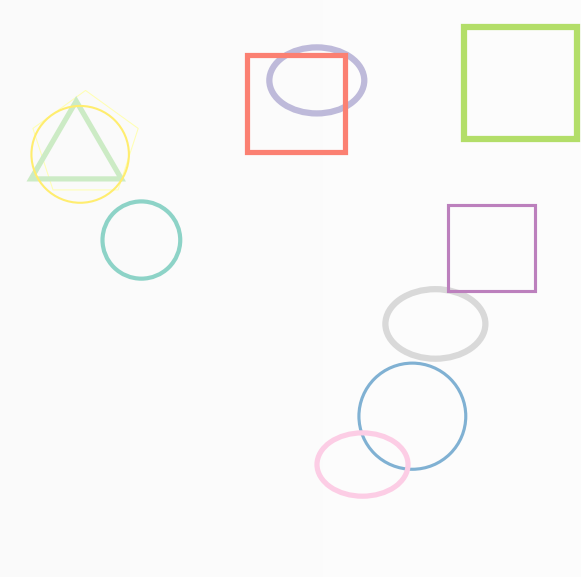[{"shape": "circle", "thickness": 2, "radius": 0.33, "center": [0.243, 0.583]}, {"shape": "pentagon", "thickness": 0.5, "radius": 0.48, "center": [0.147, 0.747]}, {"shape": "oval", "thickness": 3, "radius": 0.41, "center": [0.545, 0.86]}, {"shape": "square", "thickness": 2.5, "radius": 0.42, "center": [0.51, 0.82]}, {"shape": "circle", "thickness": 1.5, "radius": 0.46, "center": [0.709, 0.278]}, {"shape": "square", "thickness": 3, "radius": 0.48, "center": [0.896, 0.856]}, {"shape": "oval", "thickness": 2.5, "radius": 0.39, "center": [0.624, 0.195]}, {"shape": "oval", "thickness": 3, "radius": 0.43, "center": [0.749, 0.438]}, {"shape": "square", "thickness": 1.5, "radius": 0.37, "center": [0.846, 0.57]}, {"shape": "triangle", "thickness": 2.5, "radius": 0.45, "center": [0.131, 0.734]}, {"shape": "circle", "thickness": 1, "radius": 0.42, "center": [0.138, 0.732]}]